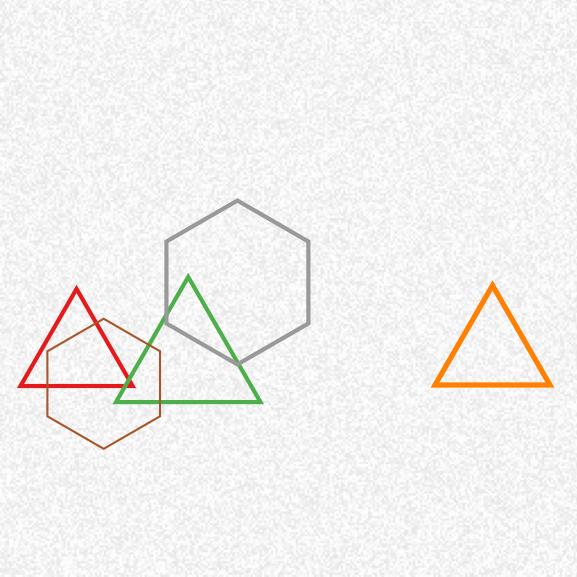[{"shape": "triangle", "thickness": 2, "radius": 0.56, "center": [0.133, 0.387]}, {"shape": "triangle", "thickness": 2, "radius": 0.72, "center": [0.326, 0.375]}, {"shape": "triangle", "thickness": 2.5, "radius": 0.57, "center": [0.853, 0.39]}, {"shape": "hexagon", "thickness": 1, "radius": 0.56, "center": [0.18, 0.335]}, {"shape": "hexagon", "thickness": 2, "radius": 0.71, "center": [0.411, 0.51]}]